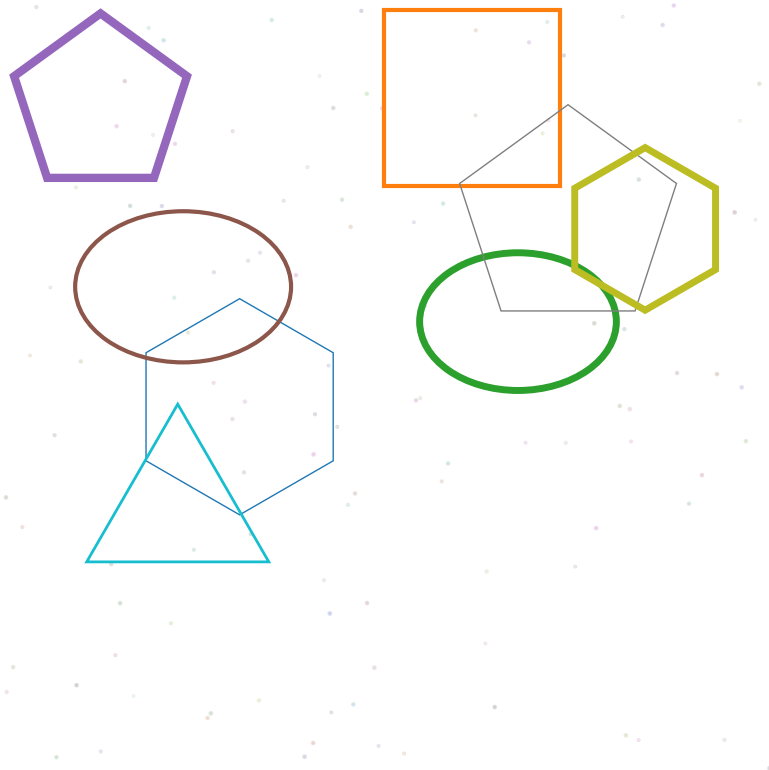[{"shape": "hexagon", "thickness": 0.5, "radius": 0.7, "center": [0.311, 0.472]}, {"shape": "square", "thickness": 1.5, "radius": 0.57, "center": [0.613, 0.873]}, {"shape": "oval", "thickness": 2.5, "radius": 0.64, "center": [0.673, 0.582]}, {"shape": "pentagon", "thickness": 3, "radius": 0.59, "center": [0.131, 0.865]}, {"shape": "oval", "thickness": 1.5, "radius": 0.7, "center": [0.238, 0.628]}, {"shape": "pentagon", "thickness": 0.5, "radius": 0.74, "center": [0.738, 0.716]}, {"shape": "hexagon", "thickness": 2.5, "radius": 0.53, "center": [0.838, 0.703]}, {"shape": "triangle", "thickness": 1, "radius": 0.68, "center": [0.231, 0.339]}]